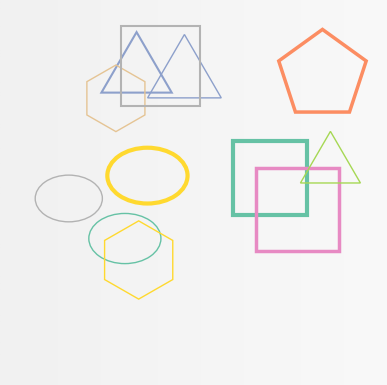[{"shape": "square", "thickness": 3, "radius": 0.48, "center": [0.697, 0.539]}, {"shape": "oval", "thickness": 1, "radius": 0.47, "center": [0.322, 0.38]}, {"shape": "pentagon", "thickness": 2.5, "radius": 0.59, "center": [0.832, 0.805]}, {"shape": "triangle", "thickness": 1.5, "radius": 0.52, "center": [0.352, 0.812]}, {"shape": "triangle", "thickness": 1, "radius": 0.55, "center": [0.476, 0.801]}, {"shape": "square", "thickness": 2.5, "radius": 0.54, "center": [0.769, 0.455]}, {"shape": "triangle", "thickness": 1, "radius": 0.45, "center": [0.853, 0.569]}, {"shape": "oval", "thickness": 3, "radius": 0.52, "center": [0.38, 0.544]}, {"shape": "hexagon", "thickness": 1, "radius": 0.51, "center": [0.358, 0.325]}, {"shape": "hexagon", "thickness": 1, "radius": 0.43, "center": [0.299, 0.745]}, {"shape": "square", "thickness": 1.5, "radius": 0.52, "center": [0.414, 0.828]}, {"shape": "oval", "thickness": 1, "radius": 0.43, "center": [0.178, 0.484]}]